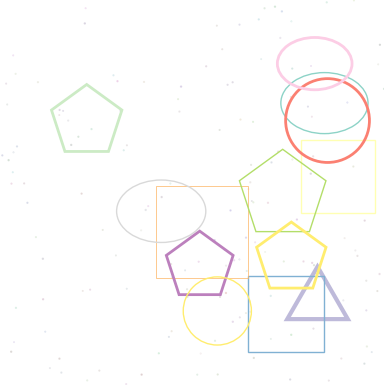[{"shape": "oval", "thickness": 1, "radius": 0.57, "center": [0.843, 0.732]}, {"shape": "square", "thickness": 1, "radius": 0.48, "center": [0.878, 0.541]}, {"shape": "triangle", "thickness": 3, "radius": 0.45, "center": [0.825, 0.217]}, {"shape": "circle", "thickness": 2, "radius": 0.54, "center": [0.851, 0.687]}, {"shape": "square", "thickness": 1, "radius": 0.49, "center": [0.744, 0.183]}, {"shape": "square", "thickness": 0.5, "radius": 0.6, "center": [0.526, 0.399]}, {"shape": "pentagon", "thickness": 1, "radius": 0.59, "center": [0.734, 0.494]}, {"shape": "oval", "thickness": 2, "radius": 0.48, "center": [0.817, 0.835]}, {"shape": "oval", "thickness": 1, "radius": 0.58, "center": [0.419, 0.451]}, {"shape": "pentagon", "thickness": 2, "radius": 0.46, "center": [0.519, 0.308]}, {"shape": "pentagon", "thickness": 2, "radius": 0.48, "center": [0.225, 0.684]}, {"shape": "pentagon", "thickness": 2, "radius": 0.47, "center": [0.757, 0.328]}, {"shape": "circle", "thickness": 1, "radius": 0.44, "center": [0.564, 0.192]}]